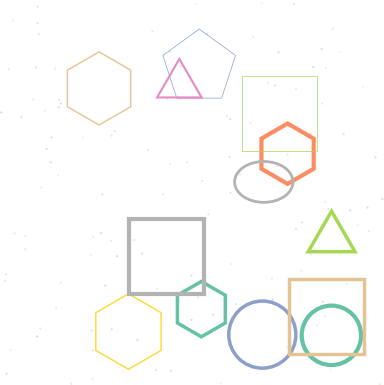[{"shape": "circle", "thickness": 3, "radius": 0.39, "center": [0.861, 0.129]}, {"shape": "hexagon", "thickness": 2.5, "radius": 0.36, "center": [0.523, 0.197]}, {"shape": "hexagon", "thickness": 3, "radius": 0.39, "center": [0.747, 0.601]}, {"shape": "pentagon", "thickness": 0.5, "radius": 0.5, "center": [0.517, 0.825]}, {"shape": "circle", "thickness": 2.5, "radius": 0.44, "center": [0.681, 0.131]}, {"shape": "triangle", "thickness": 1.5, "radius": 0.33, "center": [0.466, 0.78]}, {"shape": "square", "thickness": 0.5, "radius": 0.49, "center": [0.726, 0.705]}, {"shape": "triangle", "thickness": 2.5, "radius": 0.35, "center": [0.861, 0.381]}, {"shape": "hexagon", "thickness": 1, "radius": 0.49, "center": [0.334, 0.139]}, {"shape": "square", "thickness": 2.5, "radius": 0.49, "center": [0.849, 0.178]}, {"shape": "hexagon", "thickness": 1, "radius": 0.47, "center": [0.257, 0.77]}, {"shape": "square", "thickness": 3, "radius": 0.49, "center": [0.432, 0.334]}, {"shape": "oval", "thickness": 2, "radius": 0.38, "center": [0.685, 0.527]}]